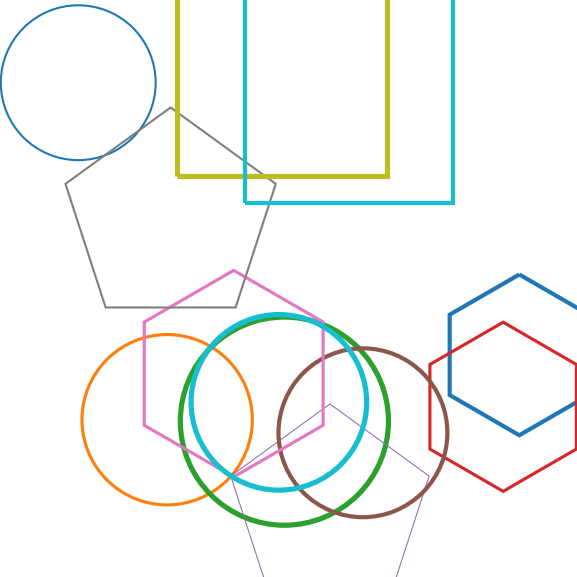[{"shape": "circle", "thickness": 1, "radius": 0.67, "center": [0.135, 0.856]}, {"shape": "hexagon", "thickness": 2, "radius": 0.7, "center": [0.899, 0.385]}, {"shape": "circle", "thickness": 1.5, "radius": 0.74, "center": [0.289, 0.272]}, {"shape": "circle", "thickness": 2.5, "radius": 0.9, "center": [0.492, 0.27]}, {"shape": "hexagon", "thickness": 1.5, "radius": 0.73, "center": [0.871, 0.295]}, {"shape": "pentagon", "thickness": 0.5, "radius": 0.9, "center": [0.571, 0.119]}, {"shape": "circle", "thickness": 2, "radius": 0.73, "center": [0.628, 0.25]}, {"shape": "hexagon", "thickness": 1.5, "radius": 0.89, "center": [0.405, 0.352]}, {"shape": "pentagon", "thickness": 1, "radius": 0.96, "center": [0.295, 0.622]}, {"shape": "square", "thickness": 2.5, "radius": 0.91, "center": [0.489, 0.877]}, {"shape": "square", "thickness": 2, "radius": 0.9, "center": [0.604, 0.829]}, {"shape": "circle", "thickness": 2.5, "radius": 0.76, "center": [0.483, 0.302]}]